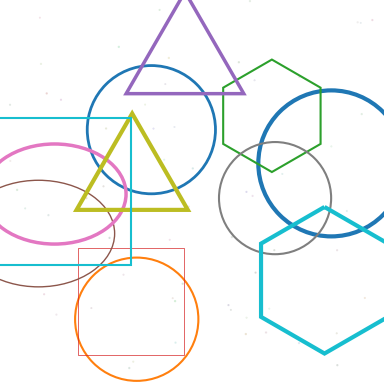[{"shape": "circle", "thickness": 3, "radius": 0.95, "center": [0.861, 0.576]}, {"shape": "circle", "thickness": 2, "radius": 0.83, "center": [0.393, 0.663]}, {"shape": "circle", "thickness": 1.5, "radius": 0.8, "center": [0.355, 0.171]}, {"shape": "hexagon", "thickness": 1.5, "radius": 0.73, "center": [0.706, 0.699]}, {"shape": "square", "thickness": 0.5, "radius": 0.69, "center": [0.341, 0.216]}, {"shape": "triangle", "thickness": 2.5, "radius": 0.88, "center": [0.48, 0.845]}, {"shape": "oval", "thickness": 1, "radius": 0.99, "center": [0.1, 0.393]}, {"shape": "oval", "thickness": 2.5, "radius": 0.93, "center": [0.142, 0.496]}, {"shape": "circle", "thickness": 1.5, "radius": 0.73, "center": [0.714, 0.485]}, {"shape": "triangle", "thickness": 3, "radius": 0.83, "center": [0.343, 0.538]}, {"shape": "hexagon", "thickness": 3, "radius": 0.95, "center": [0.843, 0.272]}, {"shape": "square", "thickness": 1.5, "radius": 0.96, "center": [0.15, 0.503]}]